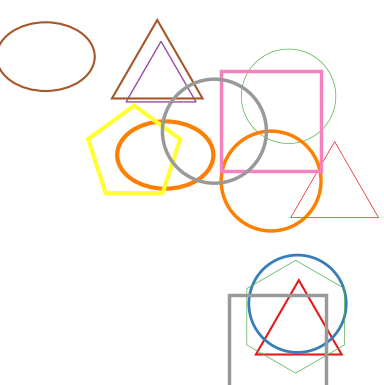[{"shape": "triangle", "thickness": 0.5, "radius": 0.66, "center": [0.869, 0.501]}, {"shape": "triangle", "thickness": 1.5, "radius": 0.64, "center": [0.776, 0.144]}, {"shape": "circle", "thickness": 2, "radius": 0.63, "center": [0.773, 0.211]}, {"shape": "hexagon", "thickness": 0.5, "radius": 0.73, "center": [0.768, 0.177]}, {"shape": "circle", "thickness": 0.5, "radius": 0.61, "center": [0.75, 0.75]}, {"shape": "triangle", "thickness": 1, "radius": 0.52, "center": [0.418, 0.788]}, {"shape": "circle", "thickness": 2.5, "radius": 0.65, "center": [0.704, 0.53]}, {"shape": "oval", "thickness": 3, "radius": 0.62, "center": [0.429, 0.597]}, {"shape": "pentagon", "thickness": 3, "radius": 0.63, "center": [0.348, 0.6]}, {"shape": "triangle", "thickness": 1.5, "radius": 0.68, "center": [0.408, 0.812]}, {"shape": "oval", "thickness": 1.5, "radius": 0.64, "center": [0.119, 0.853]}, {"shape": "square", "thickness": 2.5, "radius": 0.65, "center": [0.705, 0.687]}, {"shape": "square", "thickness": 2.5, "radius": 0.63, "center": [0.721, 0.109]}, {"shape": "circle", "thickness": 2.5, "radius": 0.68, "center": [0.557, 0.659]}]